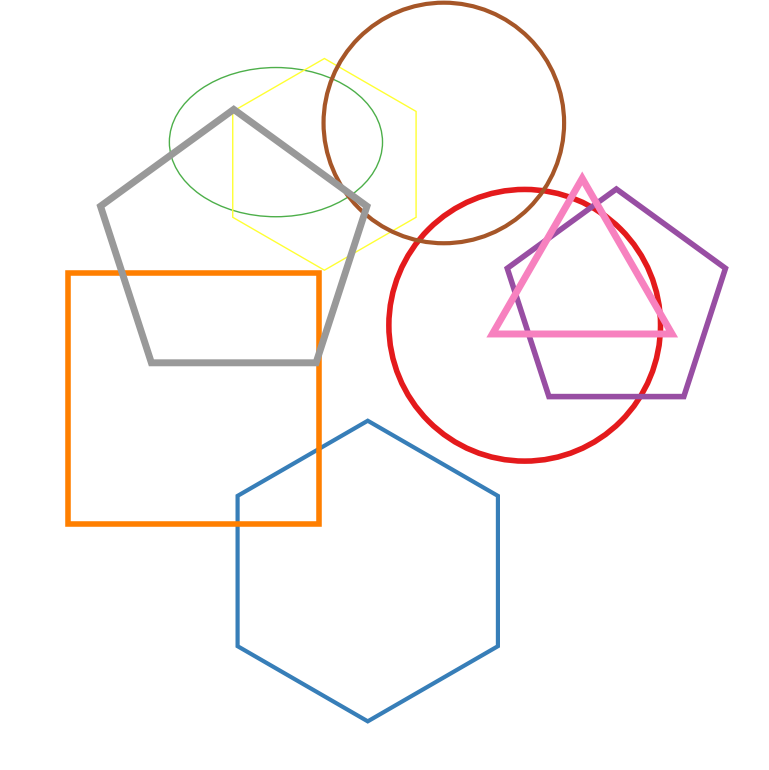[{"shape": "circle", "thickness": 2, "radius": 0.88, "center": [0.681, 0.578]}, {"shape": "hexagon", "thickness": 1.5, "radius": 0.98, "center": [0.478, 0.258]}, {"shape": "oval", "thickness": 0.5, "radius": 0.69, "center": [0.358, 0.815]}, {"shape": "pentagon", "thickness": 2, "radius": 0.75, "center": [0.8, 0.605]}, {"shape": "square", "thickness": 2, "radius": 0.82, "center": [0.252, 0.483]}, {"shape": "hexagon", "thickness": 0.5, "radius": 0.69, "center": [0.421, 0.787]}, {"shape": "circle", "thickness": 1.5, "radius": 0.78, "center": [0.576, 0.84]}, {"shape": "triangle", "thickness": 2.5, "radius": 0.67, "center": [0.756, 0.634]}, {"shape": "pentagon", "thickness": 2.5, "radius": 0.91, "center": [0.304, 0.676]}]